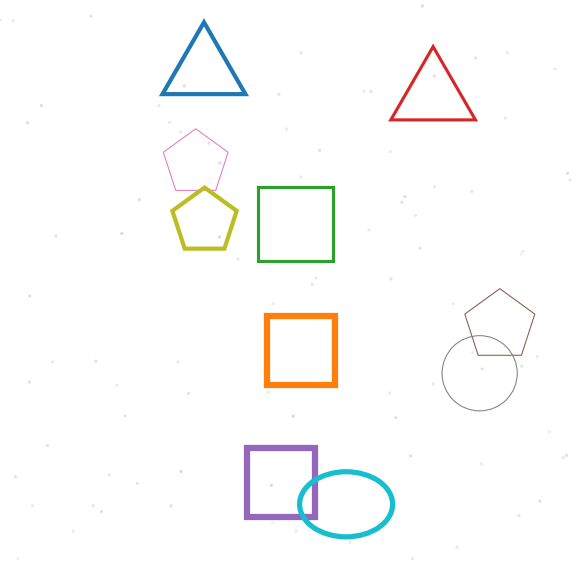[{"shape": "triangle", "thickness": 2, "radius": 0.41, "center": [0.353, 0.878]}, {"shape": "square", "thickness": 3, "radius": 0.3, "center": [0.521, 0.392]}, {"shape": "square", "thickness": 1.5, "radius": 0.32, "center": [0.512, 0.611]}, {"shape": "triangle", "thickness": 1.5, "radius": 0.42, "center": [0.75, 0.834]}, {"shape": "square", "thickness": 3, "radius": 0.29, "center": [0.487, 0.164]}, {"shape": "pentagon", "thickness": 0.5, "radius": 0.32, "center": [0.865, 0.436]}, {"shape": "pentagon", "thickness": 0.5, "radius": 0.29, "center": [0.339, 0.717]}, {"shape": "circle", "thickness": 0.5, "radius": 0.33, "center": [0.831, 0.353]}, {"shape": "pentagon", "thickness": 2, "radius": 0.29, "center": [0.354, 0.616]}, {"shape": "oval", "thickness": 2.5, "radius": 0.4, "center": [0.599, 0.126]}]